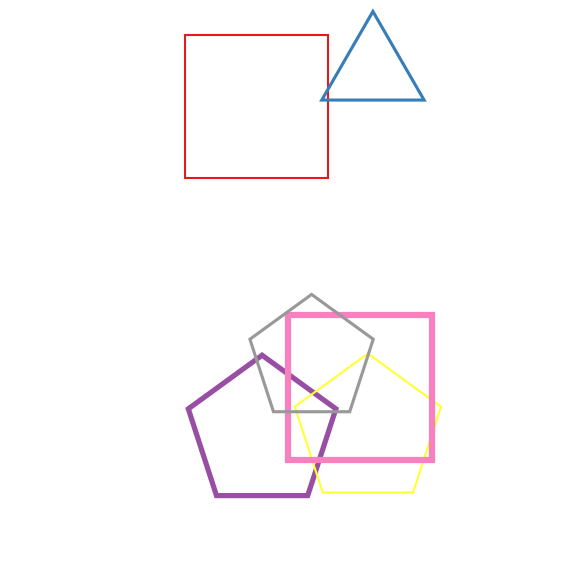[{"shape": "square", "thickness": 1, "radius": 0.62, "center": [0.444, 0.815]}, {"shape": "triangle", "thickness": 1.5, "radius": 0.51, "center": [0.646, 0.877]}, {"shape": "pentagon", "thickness": 2.5, "radius": 0.67, "center": [0.454, 0.25]}, {"shape": "pentagon", "thickness": 1, "radius": 0.67, "center": [0.637, 0.254]}, {"shape": "square", "thickness": 3, "radius": 0.63, "center": [0.623, 0.328]}, {"shape": "pentagon", "thickness": 1.5, "radius": 0.56, "center": [0.54, 0.377]}]